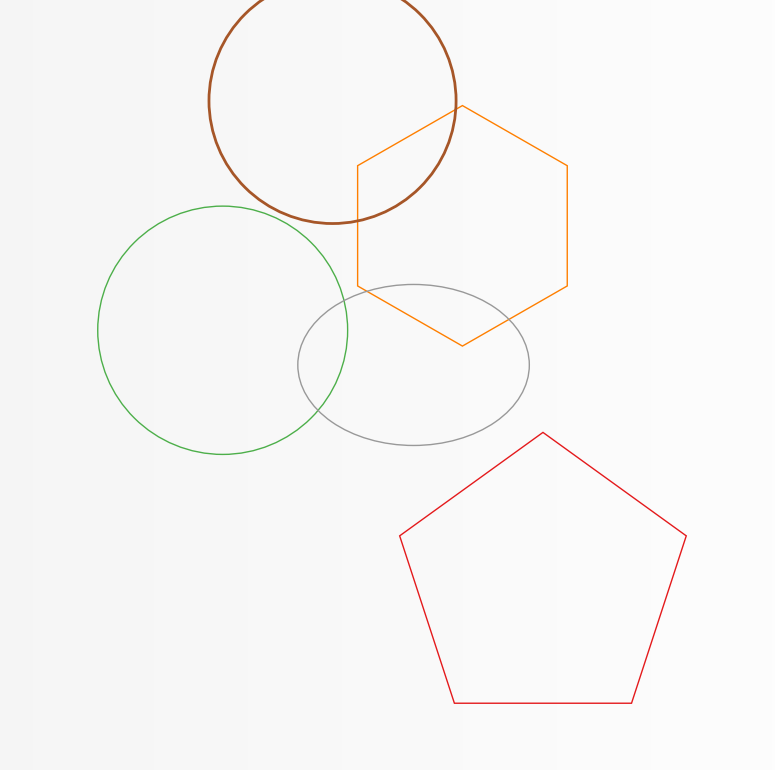[{"shape": "pentagon", "thickness": 0.5, "radius": 0.97, "center": [0.701, 0.244]}, {"shape": "circle", "thickness": 0.5, "radius": 0.81, "center": [0.287, 0.571]}, {"shape": "hexagon", "thickness": 0.5, "radius": 0.78, "center": [0.597, 0.707]}, {"shape": "circle", "thickness": 1, "radius": 0.8, "center": [0.429, 0.869]}, {"shape": "oval", "thickness": 0.5, "radius": 0.75, "center": [0.534, 0.526]}]